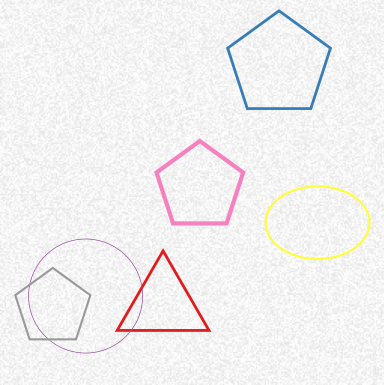[{"shape": "triangle", "thickness": 2, "radius": 0.69, "center": [0.424, 0.211]}, {"shape": "pentagon", "thickness": 2, "radius": 0.7, "center": [0.725, 0.832]}, {"shape": "circle", "thickness": 0.5, "radius": 0.74, "center": [0.222, 0.231]}, {"shape": "oval", "thickness": 1.5, "radius": 0.68, "center": [0.825, 0.422]}, {"shape": "pentagon", "thickness": 3, "radius": 0.59, "center": [0.519, 0.515]}, {"shape": "pentagon", "thickness": 1.5, "radius": 0.51, "center": [0.137, 0.202]}]